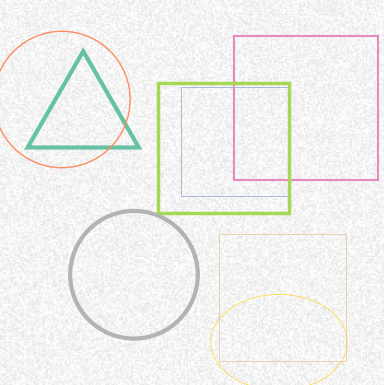[{"shape": "triangle", "thickness": 3, "radius": 0.83, "center": [0.216, 0.7]}, {"shape": "circle", "thickness": 1, "radius": 0.89, "center": [0.161, 0.742]}, {"shape": "square", "thickness": 0.5, "radius": 0.71, "center": [0.611, 0.633]}, {"shape": "square", "thickness": 1.5, "radius": 0.93, "center": [0.795, 0.719]}, {"shape": "square", "thickness": 2.5, "radius": 0.85, "center": [0.581, 0.615]}, {"shape": "oval", "thickness": 0.5, "radius": 0.89, "center": [0.725, 0.111]}, {"shape": "square", "thickness": 0.5, "radius": 0.83, "center": [0.734, 0.227]}, {"shape": "circle", "thickness": 3, "radius": 0.83, "center": [0.348, 0.286]}]